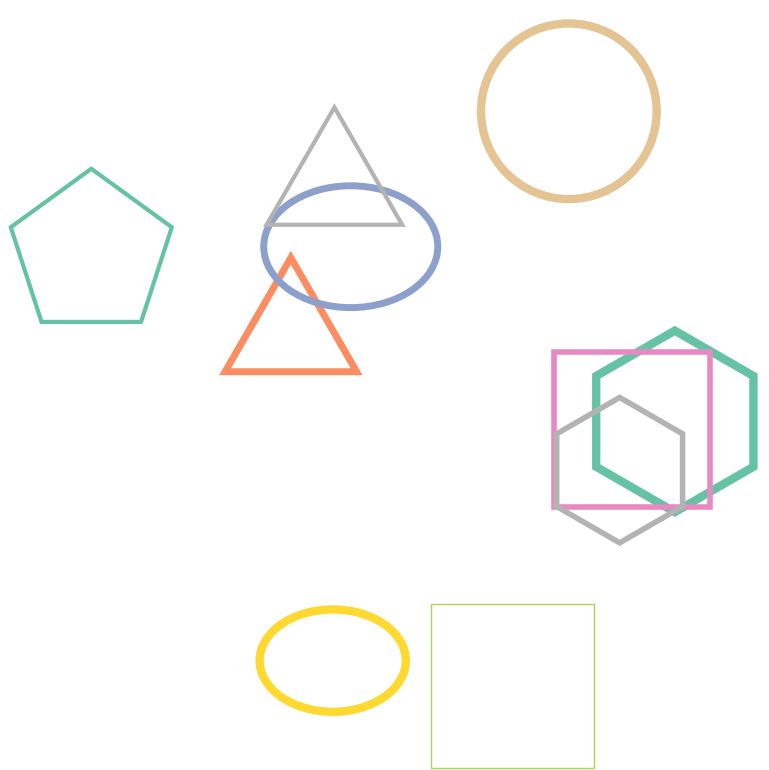[{"shape": "pentagon", "thickness": 1.5, "radius": 0.55, "center": [0.119, 0.671]}, {"shape": "hexagon", "thickness": 3, "radius": 0.59, "center": [0.876, 0.453]}, {"shape": "triangle", "thickness": 2.5, "radius": 0.49, "center": [0.378, 0.567]}, {"shape": "oval", "thickness": 2.5, "radius": 0.57, "center": [0.456, 0.68]}, {"shape": "square", "thickness": 2, "radius": 0.5, "center": [0.821, 0.442]}, {"shape": "square", "thickness": 0.5, "radius": 0.53, "center": [0.666, 0.109]}, {"shape": "oval", "thickness": 3, "radius": 0.47, "center": [0.432, 0.142]}, {"shape": "circle", "thickness": 3, "radius": 0.57, "center": [0.739, 0.855]}, {"shape": "hexagon", "thickness": 2, "radius": 0.47, "center": [0.805, 0.389]}, {"shape": "triangle", "thickness": 1.5, "radius": 0.51, "center": [0.434, 0.759]}]